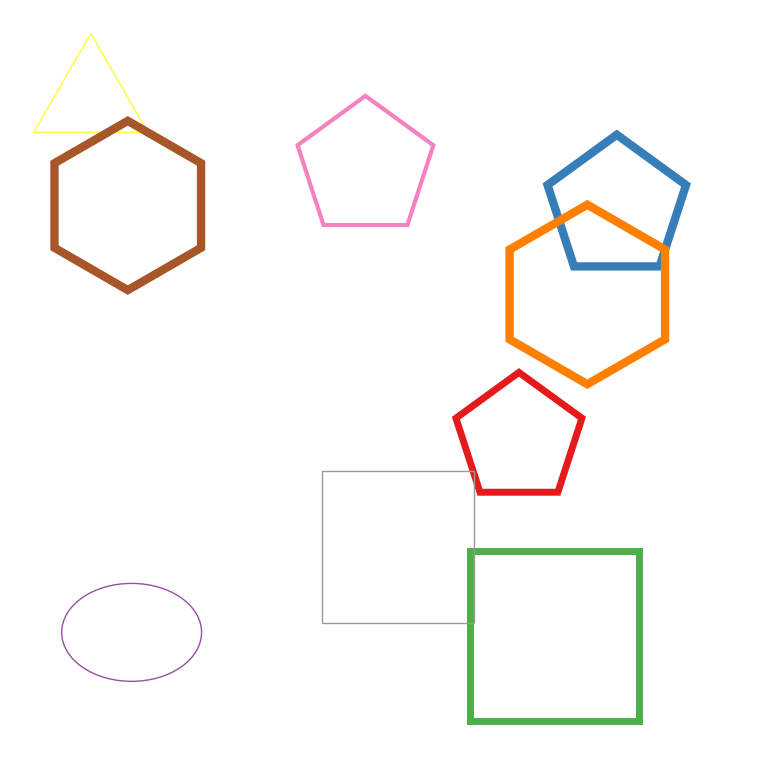[{"shape": "pentagon", "thickness": 2.5, "radius": 0.43, "center": [0.674, 0.43]}, {"shape": "pentagon", "thickness": 3, "radius": 0.47, "center": [0.801, 0.731]}, {"shape": "square", "thickness": 2.5, "radius": 0.55, "center": [0.72, 0.174]}, {"shape": "oval", "thickness": 0.5, "radius": 0.45, "center": [0.171, 0.179]}, {"shape": "hexagon", "thickness": 3, "radius": 0.58, "center": [0.763, 0.618]}, {"shape": "triangle", "thickness": 0.5, "radius": 0.43, "center": [0.118, 0.871]}, {"shape": "hexagon", "thickness": 3, "radius": 0.55, "center": [0.166, 0.733]}, {"shape": "pentagon", "thickness": 1.5, "radius": 0.46, "center": [0.475, 0.783]}, {"shape": "square", "thickness": 0.5, "radius": 0.49, "center": [0.517, 0.29]}]